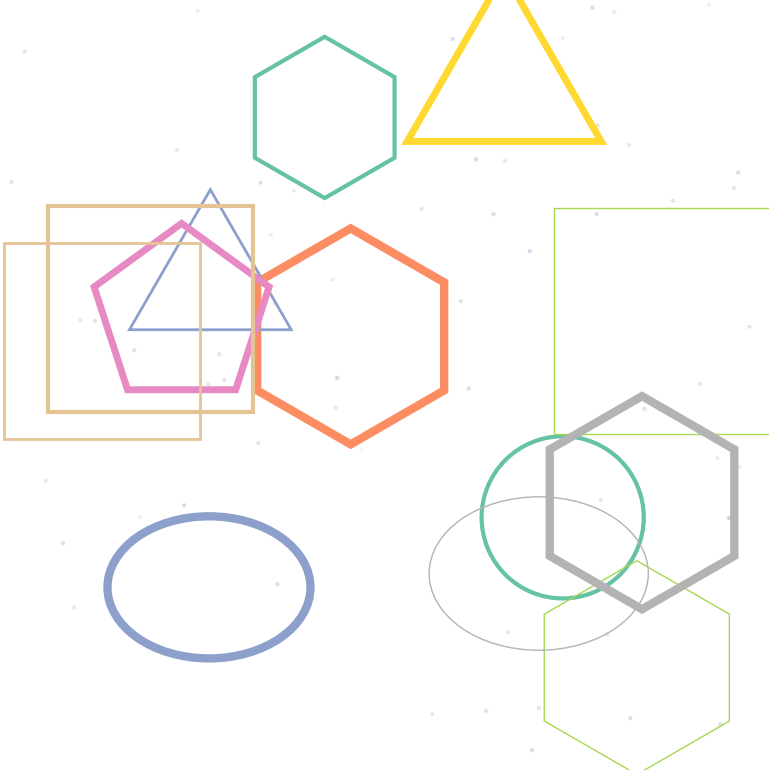[{"shape": "hexagon", "thickness": 1.5, "radius": 0.52, "center": [0.422, 0.847]}, {"shape": "circle", "thickness": 1.5, "radius": 0.53, "center": [0.731, 0.328]}, {"shape": "hexagon", "thickness": 3, "radius": 0.7, "center": [0.455, 0.563]}, {"shape": "triangle", "thickness": 1, "radius": 0.61, "center": [0.273, 0.632]}, {"shape": "oval", "thickness": 3, "radius": 0.66, "center": [0.271, 0.237]}, {"shape": "pentagon", "thickness": 2.5, "radius": 0.6, "center": [0.236, 0.59]}, {"shape": "square", "thickness": 0.5, "radius": 0.74, "center": [0.866, 0.583]}, {"shape": "hexagon", "thickness": 0.5, "radius": 0.69, "center": [0.827, 0.133]}, {"shape": "triangle", "thickness": 2.5, "radius": 0.73, "center": [0.655, 0.889]}, {"shape": "square", "thickness": 1, "radius": 0.64, "center": [0.132, 0.557]}, {"shape": "square", "thickness": 1.5, "radius": 0.67, "center": [0.195, 0.599]}, {"shape": "oval", "thickness": 0.5, "radius": 0.71, "center": [0.7, 0.255]}, {"shape": "hexagon", "thickness": 3, "radius": 0.69, "center": [0.834, 0.347]}]